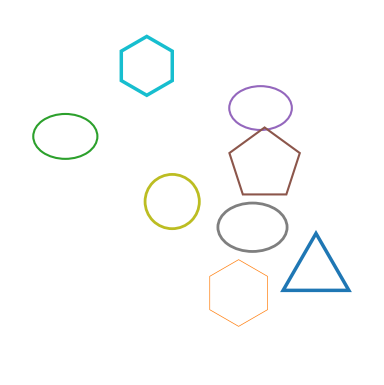[{"shape": "triangle", "thickness": 2.5, "radius": 0.49, "center": [0.821, 0.295]}, {"shape": "hexagon", "thickness": 0.5, "radius": 0.43, "center": [0.62, 0.239]}, {"shape": "oval", "thickness": 1.5, "radius": 0.42, "center": [0.17, 0.646]}, {"shape": "oval", "thickness": 1.5, "radius": 0.41, "center": [0.677, 0.719]}, {"shape": "pentagon", "thickness": 1.5, "radius": 0.48, "center": [0.687, 0.573]}, {"shape": "oval", "thickness": 2, "radius": 0.45, "center": [0.656, 0.41]}, {"shape": "circle", "thickness": 2, "radius": 0.35, "center": [0.447, 0.477]}, {"shape": "hexagon", "thickness": 2.5, "radius": 0.38, "center": [0.381, 0.829]}]